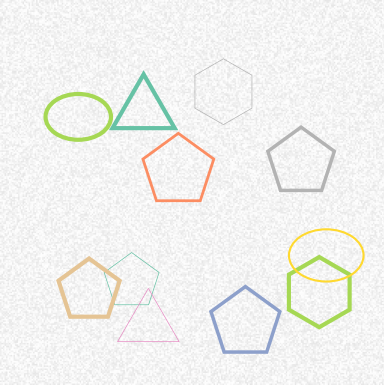[{"shape": "pentagon", "thickness": 0.5, "radius": 0.37, "center": [0.342, 0.269]}, {"shape": "triangle", "thickness": 3, "radius": 0.47, "center": [0.373, 0.714]}, {"shape": "pentagon", "thickness": 2, "radius": 0.48, "center": [0.463, 0.557]}, {"shape": "pentagon", "thickness": 2.5, "radius": 0.47, "center": [0.637, 0.162]}, {"shape": "triangle", "thickness": 0.5, "radius": 0.46, "center": [0.385, 0.159]}, {"shape": "hexagon", "thickness": 3, "radius": 0.46, "center": [0.829, 0.241]}, {"shape": "oval", "thickness": 3, "radius": 0.42, "center": [0.203, 0.696]}, {"shape": "oval", "thickness": 1.5, "radius": 0.48, "center": [0.847, 0.337]}, {"shape": "pentagon", "thickness": 3, "radius": 0.42, "center": [0.231, 0.245]}, {"shape": "hexagon", "thickness": 0.5, "radius": 0.43, "center": [0.58, 0.762]}, {"shape": "pentagon", "thickness": 2.5, "radius": 0.45, "center": [0.782, 0.579]}]